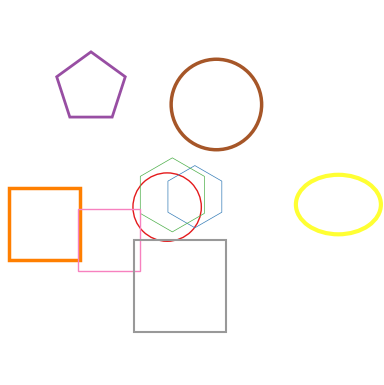[{"shape": "circle", "thickness": 1, "radius": 0.44, "center": [0.434, 0.462]}, {"shape": "hexagon", "thickness": 0.5, "radius": 0.4, "center": [0.506, 0.489]}, {"shape": "hexagon", "thickness": 0.5, "radius": 0.48, "center": [0.448, 0.494]}, {"shape": "pentagon", "thickness": 2, "radius": 0.47, "center": [0.236, 0.772]}, {"shape": "square", "thickness": 2.5, "radius": 0.46, "center": [0.116, 0.419]}, {"shape": "oval", "thickness": 3, "radius": 0.55, "center": [0.879, 0.469]}, {"shape": "circle", "thickness": 2.5, "radius": 0.59, "center": [0.562, 0.729]}, {"shape": "square", "thickness": 1, "radius": 0.4, "center": [0.283, 0.377]}, {"shape": "square", "thickness": 1.5, "radius": 0.6, "center": [0.467, 0.258]}]